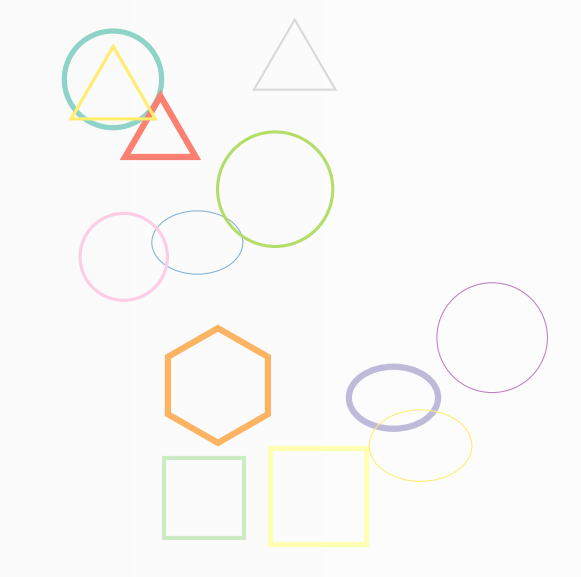[{"shape": "circle", "thickness": 2.5, "radius": 0.42, "center": [0.194, 0.862]}, {"shape": "square", "thickness": 2.5, "radius": 0.41, "center": [0.547, 0.14]}, {"shape": "oval", "thickness": 3, "radius": 0.38, "center": [0.677, 0.31]}, {"shape": "triangle", "thickness": 3, "radius": 0.35, "center": [0.276, 0.762]}, {"shape": "oval", "thickness": 0.5, "radius": 0.39, "center": [0.339, 0.579]}, {"shape": "hexagon", "thickness": 3, "radius": 0.5, "center": [0.375, 0.332]}, {"shape": "circle", "thickness": 1.5, "radius": 0.5, "center": [0.473, 0.672]}, {"shape": "circle", "thickness": 1.5, "radius": 0.38, "center": [0.213, 0.554]}, {"shape": "triangle", "thickness": 1, "radius": 0.4, "center": [0.507, 0.884]}, {"shape": "circle", "thickness": 0.5, "radius": 0.48, "center": [0.847, 0.414]}, {"shape": "square", "thickness": 2, "radius": 0.35, "center": [0.351, 0.137]}, {"shape": "oval", "thickness": 0.5, "radius": 0.44, "center": [0.723, 0.228]}, {"shape": "triangle", "thickness": 1.5, "radius": 0.42, "center": [0.195, 0.835]}]